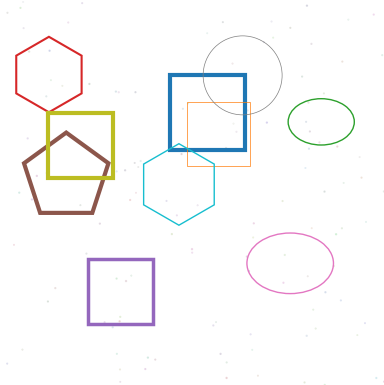[{"shape": "square", "thickness": 3, "radius": 0.49, "center": [0.538, 0.708]}, {"shape": "square", "thickness": 0.5, "radius": 0.41, "center": [0.567, 0.652]}, {"shape": "oval", "thickness": 1, "radius": 0.43, "center": [0.834, 0.683]}, {"shape": "hexagon", "thickness": 1.5, "radius": 0.49, "center": [0.127, 0.806]}, {"shape": "square", "thickness": 2.5, "radius": 0.42, "center": [0.313, 0.243]}, {"shape": "pentagon", "thickness": 3, "radius": 0.58, "center": [0.172, 0.54]}, {"shape": "oval", "thickness": 1, "radius": 0.56, "center": [0.754, 0.316]}, {"shape": "circle", "thickness": 0.5, "radius": 0.51, "center": [0.63, 0.804]}, {"shape": "square", "thickness": 3, "radius": 0.42, "center": [0.208, 0.623]}, {"shape": "hexagon", "thickness": 1, "radius": 0.53, "center": [0.465, 0.521]}]